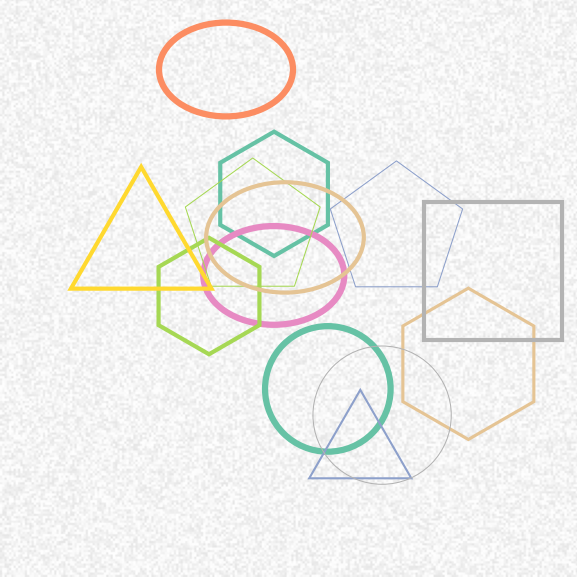[{"shape": "circle", "thickness": 3, "radius": 0.54, "center": [0.568, 0.326]}, {"shape": "hexagon", "thickness": 2, "radius": 0.54, "center": [0.475, 0.663]}, {"shape": "oval", "thickness": 3, "radius": 0.58, "center": [0.391, 0.879]}, {"shape": "triangle", "thickness": 1, "radius": 0.51, "center": [0.624, 0.222]}, {"shape": "pentagon", "thickness": 0.5, "radius": 0.6, "center": [0.687, 0.6]}, {"shape": "oval", "thickness": 3, "radius": 0.61, "center": [0.474, 0.522]}, {"shape": "pentagon", "thickness": 0.5, "radius": 0.61, "center": [0.438, 0.603]}, {"shape": "hexagon", "thickness": 2, "radius": 0.5, "center": [0.362, 0.487]}, {"shape": "triangle", "thickness": 2, "radius": 0.7, "center": [0.244, 0.57]}, {"shape": "hexagon", "thickness": 1.5, "radius": 0.65, "center": [0.811, 0.369]}, {"shape": "oval", "thickness": 2, "radius": 0.68, "center": [0.493, 0.588]}, {"shape": "circle", "thickness": 0.5, "radius": 0.6, "center": [0.662, 0.28]}, {"shape": "square", "thickness": 2, "radius": 0.6, "center": [0.854, 0.529]}]